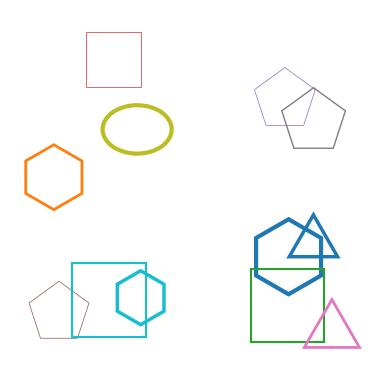[{"shape": "triangle", "thickness": 2.5, "radius": 0.36, "center": [0.814, 0.369]}, {"shape": "hexagon", "thickness": 3, "radius": 0.49, "center": [0.75, 0.333]}, {"shape": "hexagon", "thickness": 2, "radius": 0.42, "center": [0.14, 0.54]}, {"shape": "square", "thickness": 1.5, "radius": 0.48, "center": [0.747, 0.206]}, {"shape": "square", "thickness": 0.5, "radius": 0.36, "center": [0.295, 0.846]}, {"shape": "pentagon", "thickness": 0.5, "radius": 0.42, "center": [0.74, 0.741]}, {"shape": "pentagon", "thickness": 0.5, "radius": 0.41, "center": [0.153, 0.188]}, {"shape": "triangle", "thickness": 2, "radius": 0.41, "center": [0.862, 0.139]}, {"shape": "pentagon", "thickness": 1, "radius": 0.43, "center": [0.815, 0.685]}, {"shape": "oval", "thickness": 3, "radius": 0.45, "center": [0.356, 0.664]}, {"shape": "hexagon", "thickness": 2.5, "radius": 0.35, "center": [0.365, 0.227]}, {"shape": "square", "thickness": 1.5, "radius": 0.48, "center": [0.284, 0.221]}]